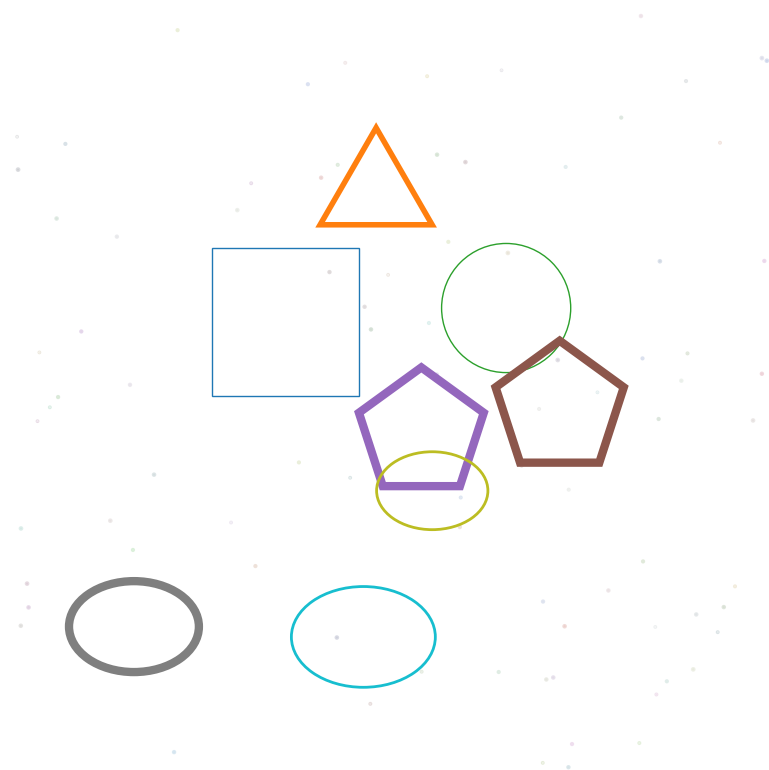[{"shape": "square", "thickness": 0.5, "radius": 0.48, "center": [0.371, 0.582]}, {"shape": "triangle", "thickness": 2, "radius": 0.42, "center": [0.488, 0.75]}, {"shape": "circle", "thickness": 0.5, "radius": 0.42, "center": [0.657, 0.6]}, {"shape": "pentagon", "thickness": 3, "radius": 0.43, "center": [0.547, 0.438]}, {"shape": "pentagon", "thickness": 3, "radius": 0.44, "center": [0.727, 0.47]}, {"shape": "oval", "thickness": 3, "radius": 0.42, "center": [0.174, 0.186]}, {"shape": "oval", "thickness": 1, "radius": 0.36, "center": [0.561, 0.363]}, {"shape": "oval", "thickness": 1, "radius": 0.47, "center": [0.472, 0.173]}]